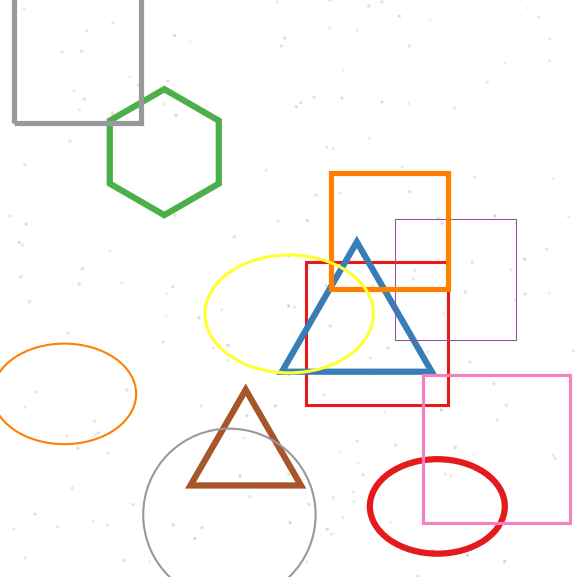[{"shape": "square", "thickness": 1.5, "radius": 0.62, "center": [0.653, 0.421]}, {"shape": "oval", "thickness": 3, "radius": 0.58, "center": [0.757, 0.122]}, {"shape": "triangle", "thickness": 3, "radius": 0.75, "center": [0.618, 0.43]}, {"shape": "hexagon", "thickness": 3, "radius": 0.55, "center": [0.284, 0.736]}, {"shape": "square", "thickness": 0.5, "radius": 0.52, "center": [0.789, 0.515]}, {"shape": "square", "thickness": 2.5, "radius": 0.5, "center": [0.674, 0.599]}, {"shape": "oval", "thickness": 1, "radius": 0.62, "center": [0.111, 0.317]}, {"shape": "oval", "thickness": 1.5, "radius": 0.73, "center": [0.501, 0.456]}, {"shape": "triangle", "thickness": 3, "radius": 0.55, "center": [0.425, 0.214]}, {"shape": "square", "thickness": 1.5, "radius": 0.64, "center": [0.86, 0.222]}, {"shape": "circle", "thickness": 1, "radius": 0.75, "center": [0.397, 0.108]}, {"shape": "square", "thickness": 2.5, "radius": 0.55, "center": [0.134, 0.895]}]